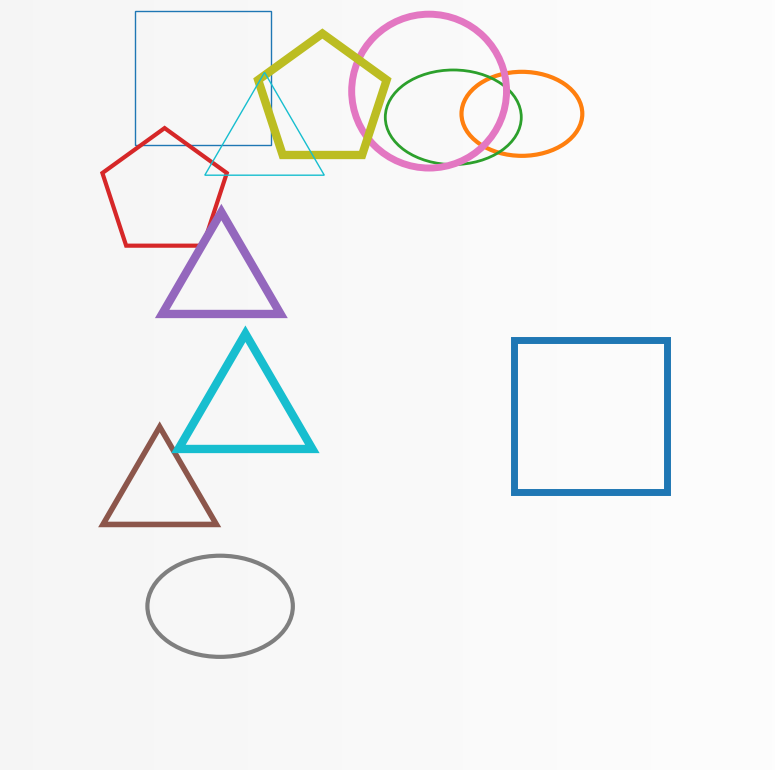[{"shape": "square", "thickness": 0.5, "radius": 0.44, "center": [0.262, 0.899]}, {"shape": "square", "thickness": 2.5, "radius": 0.49, "center": [0.762, 0.459]}, {"shape": "oval", "thickness": 1.5, "radius": 0.39, "center": [0.673, 0.852]}, {"shape": "oval", "thickness": 1, "radius": 0.44, "center": [0.585, 0.848]}, {"shape": "pentagon", "thickness": 1.5, "radius": 0.42, "center": [0.212, 0.749]}, {"shape": "triangle", "thickness": 3, "radius": 0.44, "center": [0.286, 0.636]}, {"shape": "triangle", "thickness": 2, "radius": 0.42, "center": [0.206, 0.361]}, {"shape": "circle", "thickness": 2.5, "radius": 0.5, "center": [0.554, 0.882]}, {"shape": "oval", "thickness": 1.5, "radius": 0.47, "center": [0.284, 0.213]}, {"shape": "pentagon", "thickness": 3, "radius": 0.44, "center": [0.416, 0.869]}, {"shape": "triangle", "thickness": 3, "radius": 0.5, "center": [0.317, 0.467]}, {"shape": "triangle", "thickness": 0.5, "radius": 0.45, "center": [0.341, 0.817]}]